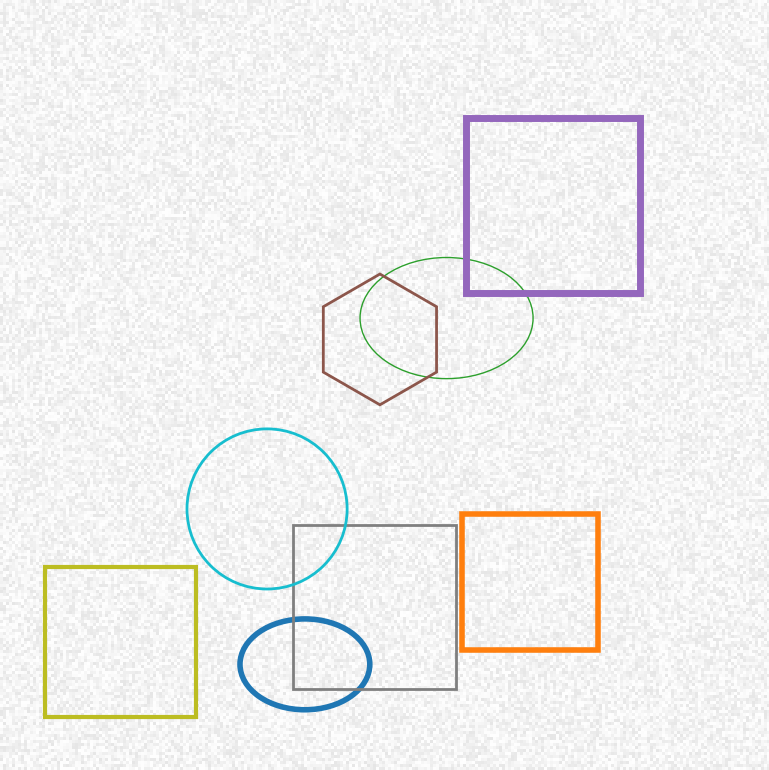[{"shape": "oval", "thickness": 2, "radius": 0.42, "center": [0.396, 0.137]}, {"shape": "square", "thickness": 2, "radius": 0.44, "center": [0.689, 0.244]}, {"shape": "oval", "thickness": 0.5, "radius": 0.56, "center": [0.58, 0.587]}, {"shape": "square", "thickness": 2.5, "radius": 0.57, "center": [0.718, 0.733]}, {"shape": "hexagon", "thickness": 1, "radius": 0.42, "center": [0.493, 0.559]}, {"shape": "square", "thickness": 1, "radius": 0.53, "center": [0.486, 0.212]}, {"shape": "square", "thickness": 1.5, "radius": 0.49, "center": [0.157, 0.167]}, {"shape": "circle", "thickness": 1, "radius": 0.52, "center": [0.347, 0.339]}]